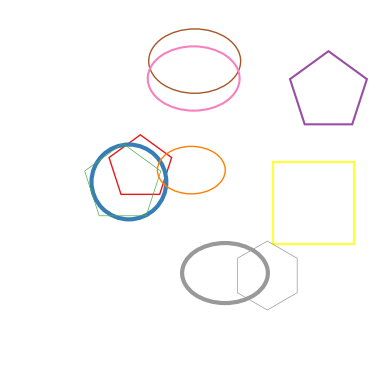[{"shape": "pentagon", "thickness": 1, "radius": 0.43, "center": [0.365, 0.564]}, {"shape": "circle", "thickness": 3, "radius": 0.49, "center": [0.335, 0.527]}, {"shape": "pentagon", "thickness": 0.5, "radius": 0.52, "center": [0.319, 0.524]}, {"shape": "pentagon", "thickness": 1.5, "radius": 0.53, "center": [0.853, 0.762]}, {"shape": "oval", "thickness": 1, "radius": 0.44, "center": [0.497, 0.558]}, {"shape": "square", "thickness": 1.5, "radius": 0.53, "center": [0.814, 0.472]}, {"shape": "oval", "thickness": 1, "radius": 0.6, "center": [0.506, 0.841]}, {"shape": "oval", "thickness": 1.5, "radius": 0.6, "center": [0.503, 0.796]}, {"shape": "hexagon", "thickness": 0.5, "radius": 0.45, "center": [0.694, 0.284]}, {"shape": "oval", "thickness": 3, "radius": 0.56, "center": [0.584, 0.291]}]